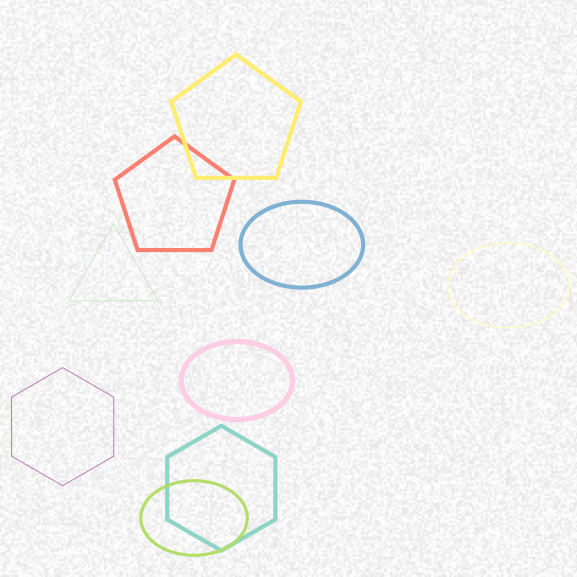[{"shape": "hexagon", "thickness": 2, "radius": 0.54, "center": [0.383, 0.154]}, {"shape": "oval", "thickness": 0.5, "radius": 0.53, "center": [0.88, 0.505]}, {"shape": "pentagon", "thickness": 2, "radius": 0.54, "center": [0.302, 0.654]}, {"shape": "oval", "thickness": 2, "radius": 0.53, "center": [0.523, 0.575]}, {"shape": "oval", "thickness": 1.5, "radius": 0.46, "center": [0.336, 0.102]}, {"shape": "oval", "thickness": 2.5, "radius": 0.48, "center": [0.41, 0.34]}, {"shape": "hexagon", "thickness": 0.5, "radius": 0.51, "center": [0.108, 0.26]}, {"shape": "triangle", "thickness": 0.5, "radius": 0.44, "center": [0.196, 0.523]}, {"shape": "pentagon", "thickness": 2, "radius": 0.59, "center": [0.409, 0.787]}]